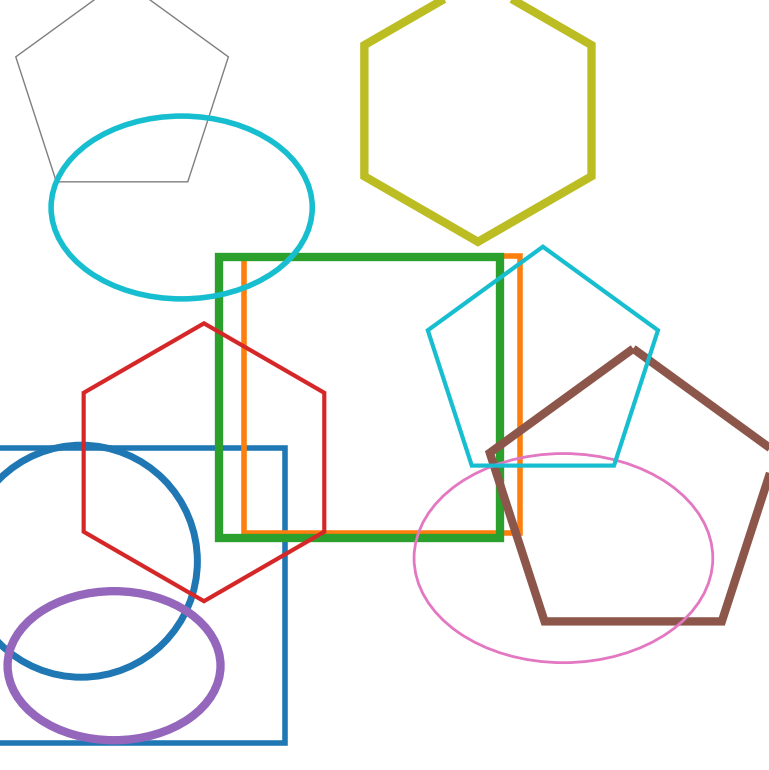[{"shape": "square", "thickness": 2, "radius": 0.96, "center": [0.178, 0.227]}, {"shape": "circle", "thickness": 2.5, "radius": 0.75, "center": [0.106, 0.271]}, {"shape": "square", "thickness": 2, "radius": 0.9, "center": [0.496, 0.488]}, {"shape": "square", "thickness": 3, "radius": 0.91, "center": [0.466, 0.484]}, {"shape": "hexagon", "thickness": 1.5, "radius": 0.9, "center": [0.265, 0.4]}, {"shape": "oval", "thickness": 3, "radius": 0.69, "center": [0.148, 0.135]}, {"shape": "pentagon", "thickness": 3, "radius": 0.98, "center": [0.822, 0.351]}, {"shape": "oval", "thickness": 1, "radius": 0.97, "center": [0.732, 0.275]}, {"shape": "pentagon", "thickness": 0.5, "radius": 0.73, "center": [0.159, 0.881]}, {"shape": "hexagon", "thickness": 3, "radius": 0.85, "center": [0.621, 0.856]}, {"shape": "oval", "thickness": 2, "radius": 0.85, "center": [0.236, 0.731]}, {"shape": "pentagon", "thickness": 1.5, "radius": 0.79, "center": [0.705, 0.522]}]